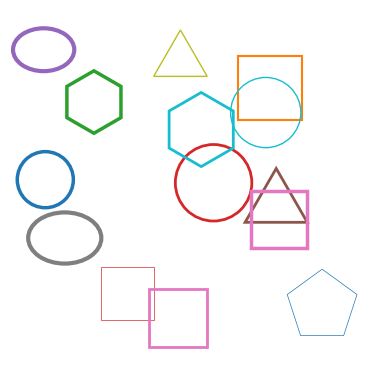[{"shape": "pentagon", "thickness": 0.5, "radius": 0.48, "center": [0.837, 0.206]}, {"shape": "circle", "thickness": 2.5, "radius": 0.36, "center": [0.118, 0.533]}, {"shape": "square", "thickness": 1.5, "radius": 0.41, "center": [0.701, 0.771]}, {"shape": "hexagon", "thickness": 2.5, "radius": 0.41, "center": [0.244, 0.735]}, {"shape": "square", "thickness": 0.5, "radius": 0.35, "center": [0.331, 0.239]}, {"shape": "circle", "thickness": 2, "radius": 0.5, "center": [0.555, 0.525]}, {"shape": "oval", "thickness": 3, "radius": 0.4, "center": [0.113, 0.871]}, {"shape": "triangle", "thickness": 2, "radius": 0.47, "center": [0.717, 0.469]}, {"shape": "square", "thickness": 2.5, "radius": 0.37, "center": [0.724, 0.43]}, {"shape": "square", "thickness": 2, "radius": 0.38, "center": [0.462, 0.174]}, {"shape": "oval", "thickness": 3, "radius": 0.47, "center": [0.168, 0.382]}, {"shape": "triangle", "thickness": 1, "radius": 0.4, "center": [0.469, 0.842]}, {"shape": "hexagon", "thickness": 2, "radius": 0.48, "center": [0.523, 0.664]}, {"shape": "circle", "thickness": 1, "radius": 0.46, "center": [0.69, 0.708]}]